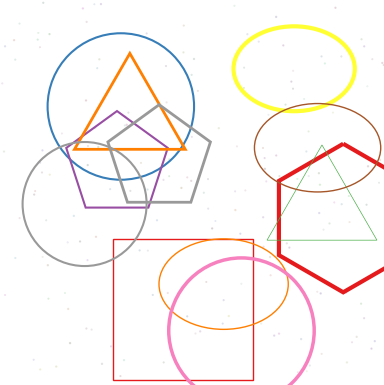[{"shape": "square", "thickness": 1, "radius": 0.91, "center": [0.476, 0.196]}, {"shape": "hexagon", "thickness": 3, "radius": 0.96, "center": [0.892, 0.434]}, {"shape": "circle", "thickness": 1.5, "radius": 0.95, "center": [0.314, 0.723]}, {"shape": "triangle", "thickness": 0.5, "radius": 0.82, "center": [0.836, 0.459]}, {"shape": "pentagon", "thickness": 1.5, "radius": 0.69, "center": [0.304, 0.573]}, {"shape": "triangle", "thickness": 2, "radius": 0.83, "center": [0.337, 0.695]}, {"shape": "oval", "thickness": 1, "radius": 0.84, "center": [0.581, 0.262]}, {"shape": "oval", "thickness": 3, "radius": 0.79, "center": [0.764, 0.821]}, {"shape": "oval", "thickness": 1, "radius": 0.82, "center": [0.825, 0.616]}, {"shape": "circle", "thickness": 2.5, "radius": 0.94, "center": [0.627, 0.141]}, {"shape": "circle", "thickness": 1.5, "radius": 0.81, "center": [0.22, 0.47]}, {"shape": "pentagon", "thickness": 2, "radius": 0.7, "center": [0.413, 0.588]}]